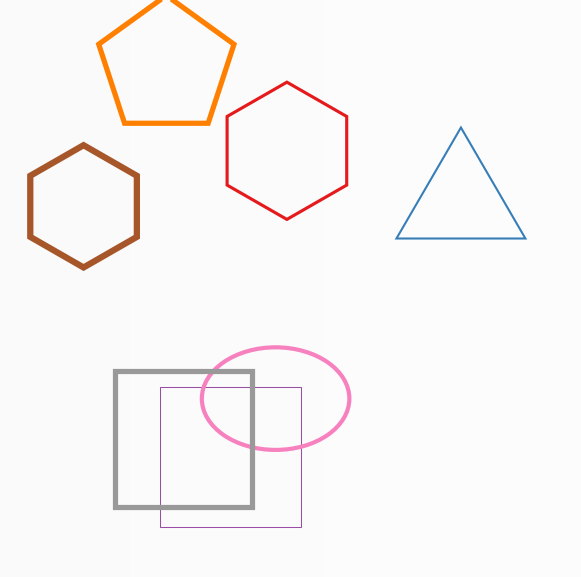[{"shape": "hexagon", "thickness": 1.5, "radius": 0.59, "center": [0.494, 0.738]}, {"shape": "triangle", "thickness": 1, "radius": 0.64, "center": [0.793, 0.65]}, {"shape": "square", "thickness": 0.5, "radius": 0.61, "center": [0.396, 0.208]}, {"shape": "pentagon", "thickness": 2.5, "radius": 0.61, "center": [0.286, 0.885]}, {"shape": "hexagon", "thickness": 3, "radius": 0.53, "center": [0.144, 0.642]}, {"shape": "oval", "thickness": 2, "radius": 0.63, "center": [0.474, 0.309]}, {"shape": "square", "thickness": 2.5, "radius": 0.59, "center": [0.316, 0.239]}]